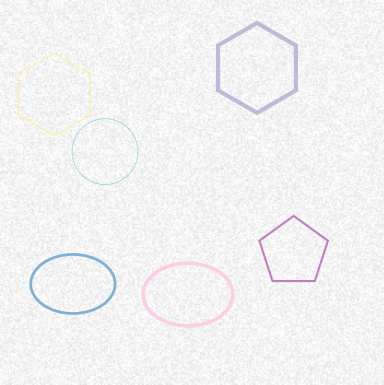[{"shape": "circle", "thickness": 0.5, "radius": 0.43, "center": [0.273, 0.606]}, {"shape": "hexagon", "thickness": 3, "radius": 0.58, "center": [0.667, 0.824]}, {"shape": "oval", "thickness": 2, "radius": 0.55, "center": [0.189, 0.262]}, {"shape": "oval", "thickness": 2.5, "radius": 0.58, "center": [0.488, 0.235]}, {"shape": "pentagon", "thickness": 1.5, "radius": 0.47, "center": [0.763, 0.346]}, {"shape": "hexagon", "thickness": 0.5, "radius": 0.54, "center": [0.14, 0.755]}]